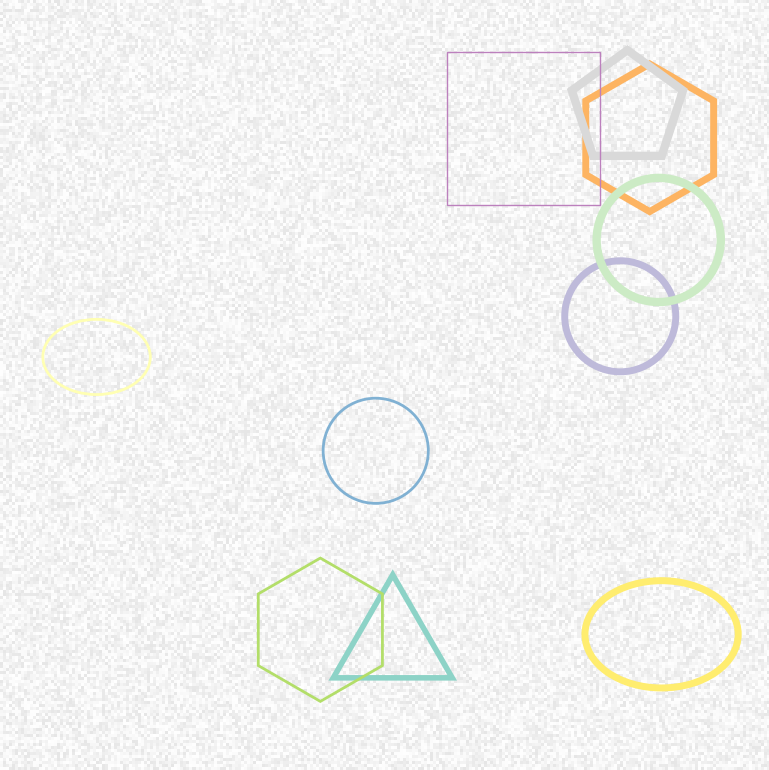[{"shape": "triangle", "thickness": 2, "radius": 0.45, "center": [0.51, 0.164]}, {"shape": "oval", "thickness": 1, "radius": 0.35, "center": [0.125, 0.536]}, {"shape": "circle", "thickness": 2.5, "radius": 0.36, "center": [0.806, 0.589]}, {"shape": "circle", "thickness": 1, "radius": 0.34, "center": [0.488, 0.415]}, {"shape": "hexagon", "thickness": 2.5, "radius": 0.48, "center": [0.844, 0.821]}, {"shape": "hexagon", "thickness": 1, "radius": 0.47, "center": [0.416, 0.182]}, {"shape": "pentagon", "thickness": 3, "radius": 0.38, "center": [0.815, 0.859]}, {"shape": "square", "thickness": 0.5, "radius": 0.5, "center": [0.68, 0.833]}, {"shape": "circle", "thickness": 3, "radius": 0.4, "center": [0.855, 0.688]}, {"shape": "oval", "thickness": 2.5, "radius": 0.5, "center": [0.859, 0.176]}]